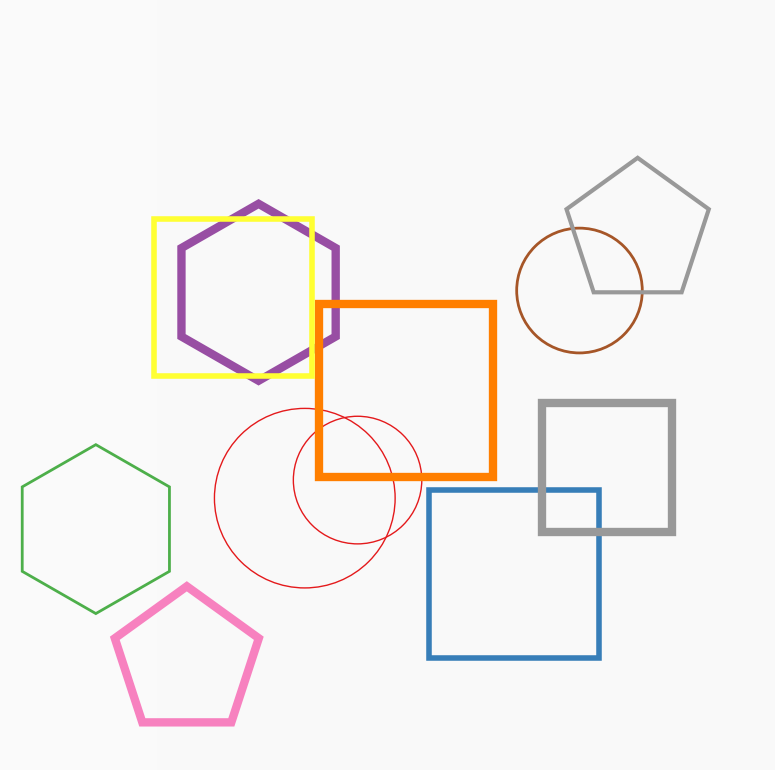[{"shape": "circle", "thickness": 0.5, "radius": 0.41, "center": [0.461, 0.377]}, {"shape": "circle", "thickness": 0.5, "radius": 0.58, "center": [0.393, 0.353]}, {"shape": "square", "thickness": 2, "radius": 0.55, "center": [0.663, 0.255]}, {"shape": "hexagon", "thickness": 1, "radius": 0.55, "center": [0.124, 0.313]}, {"shape": "hexagon", "thickness": 3, "radius": 0.57, "center": [0.334, 0.62]}, {"shape": "square", "thickness": 3, "radius": 0.56, "center": [0.524, 0.493]}, {"shape": "square", "thickness": 2, "radius": 0.51, "center": [0.301, 0.613]}, {"shape": "circle", "thickness": 1, "radius": 0.41, "center": [0.748, 0.623]}, {"shape": "pentagon", "thickness": 3, "radius": 0.49, "center": [0.241, 0.141]}, {"shape": "square", "thickness": 3, "radius": 0.42, "center": [0.783, 0.393]}, {"shape": "pentagon", "thickness": 1.5, "radius": 0.48, "center": [0.823, 0.698]}]